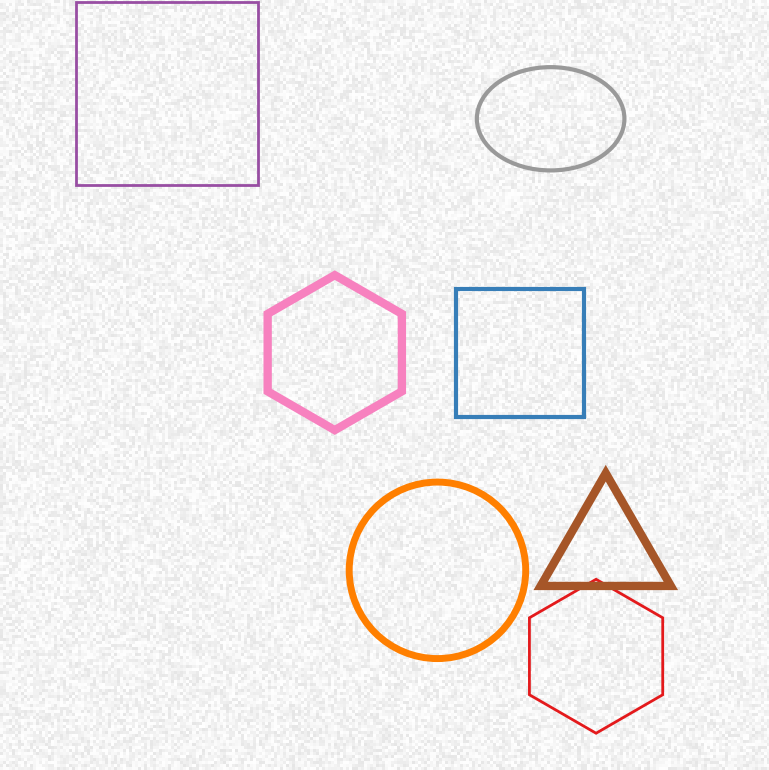[{"shape": "hexagon", "thickness": 1, "radius": 0.5, "center": [0.774, 0.148]}, {"shape": "square", "thickness": 1.5, "radius": 0.42, "center": [0.676, 0.542]}, {"shape": "square", "thickness": 1, "radius": 0.59, "center": [0.216, 0.879]}, {"shape": "circle", "thickness": 2.5, "radius": 0.57, "center": [0.568, 0.259]}, {"shape": "triangle", "thickness": 3, "radius": 0.49, "center": [0.787, 0.288]}, {"shape": "hexagon", "thickness": 3, "radius": 0.5, "center": [0.435, 0.542]}, {"shape": "oval", "thickness": 1.5, "radius": 0.48, "center": [0.715, 0.846]}]